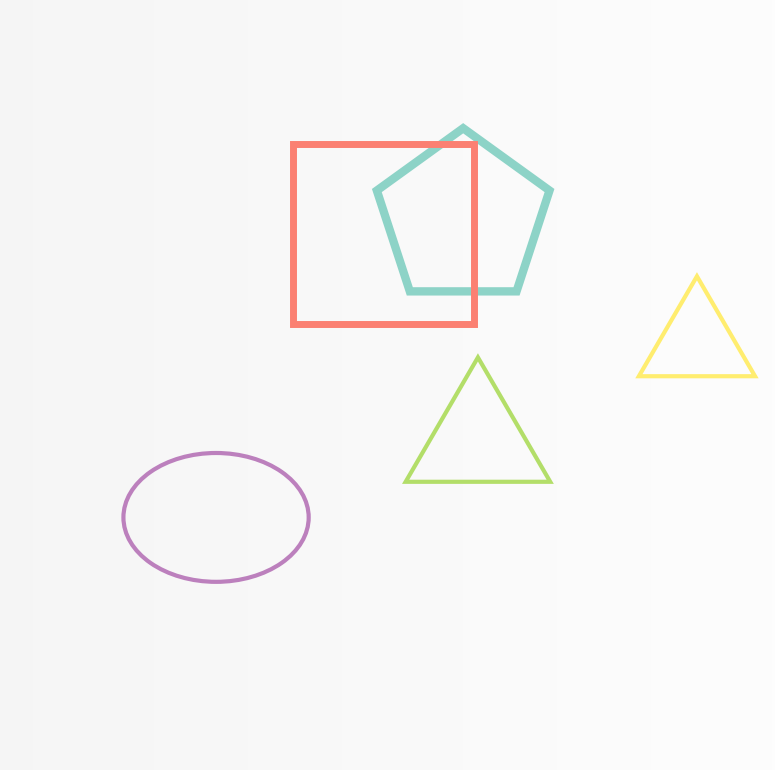[{"shape": "pentagon", "thickness": 3, "radius": 0.59, "center": [0.598, 0.716]}, {"shape": "square", "thickness": 2.5, "radius": 0.58, "center": [0.495, 0.696]}, {"shape": "triangle", "thickness": 1.5, "radius": 0.54, "center": [0.617, 0.428]}, {"shape": "oval", "thickness": 1.5, "radius": 0.6, "center": [0.279, 0.328]}, {"shape": "triangle", "thickness": 1.5, "radius": 0.43, "center": [0.899, 0.555]}]